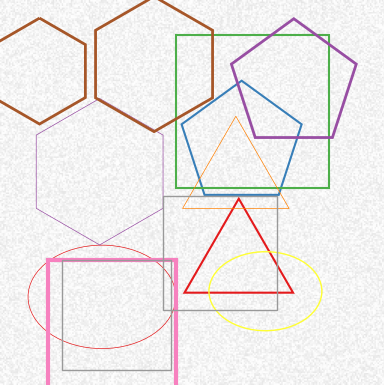[{"shape": "oval", "thickness": 0.5, "radius": 0.96, "center": [0.265, 0.229]}, {"shape": "triangle", "thickness": 1.5, "radius": 0.81, "center": [0.62, 0.321]}, {"shape": "pentagon", "thickness": 1.5, "radius": 0.82, "center": [0.628, 0.626]}, {"shape": "square", "thickness": 1.5, "radius": 0.99, "center": [0.656, 0.71]}, {"shape": "hexagon", "thickness": 0.5, "radius": 0.95, "center": [0.259, 0.554]}, {"shape": "pentagon", "thickness": 2, "radius": 0.85, "center": [0.763, 0.781]}, {"shape": "triangle", "thickness": 0.5, "radius": 0.8, "center": [0.613, 0.538]}, {"shape": "oval", "thickness": 1, "radius": 0.73, "center": [0.689, 0.244]}, {"shape": "hexagon", "thickness": 2, "radius": 0.88, "center": [0.4, 0.834]}, {"shape": "hexagon", "thickness": 2, "radius": 0.69, "center": [0.103, 0.815]}, {"shape": "square", "thickness": 3, "radius": 0.83, "center": [0.29, 0.159]}, {"shape": "square", "thickness": 1, "radius": 0.74, "center": [0.571, 0.343]}, {"shape": "square", "thickness": 1, "radius": 0.71, "center": [0.303, 0.182]}]